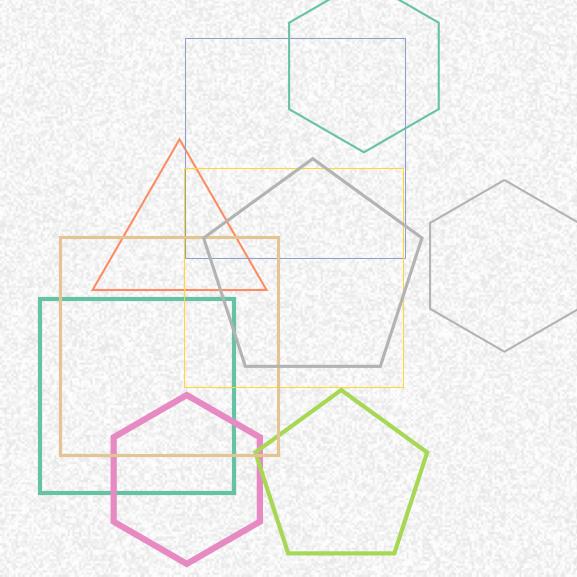[{"shape": "hexagon", "thickness": 1, "radius": 0.75, "center": [0.63, 0.885]}, {"shape": "square", "thickness": 2, "radius": 0.84, "center": [0.237, 0.313]}, {"shape": "triangle", "thickness": 1, "radius": 0.87, "center": [0.311, 0.584]}, {"shape": "square", "thickness": 0.5, "radius": 0.95, "center": [0.511, 0.743]}, {"shape": "hexagon", "thickness": 3, "radius": 0.73, "center": [0.323, 0.169]}, {"shape": "pentagon", "thickness": 2, "radius": 0.78, "center": [0.591, 0.167]}, {"shape": "square", "thickness": 0.5, "radius": 0.95, "center": [0.509, 0.519]}, {"shape": "square", "thickness": 1.5, "radius": 0.94, "center": [0.292, 0.4]}, {"shape": "hexagon", "thickness": 1, "radius": 0.74, "center": [0.873, 0.539]}, {"shape": "pentagon", "thickness": 1.5, "radius": 0.99, "center": [0.542, 0.526]}]